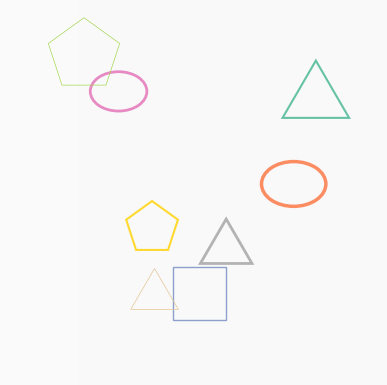[{"shape": "triangle", "thickness": 1.5, "radius": 0.5, "center": [0.815, 0.743]}, {"shape": "oval", "thickness": 2.5, "radius": 0.42, "center": [0.758, 0.522]}, {"shape": "square", "thickness": 1, "radius": 0.34, "center": [0.514, 0.237]}, {"shape": "oval", "thickness": 2, "radius": 0.37, "center": [0.306, 0.763]}, {"shape": "pentagon", "thickness": 0.5, "radius": 0.48, "center": [0.217, 0.857]}, {"shape": "pentagon", "thickness": 1.5, "radius": 0.35, "center": [0.392, 0.408]}, {"shape": "triangle", "thickness": 0.5, "radius": 0.35, "center": [0.399, 0.232]}, {"shape": "triangle", "thickness": 2, "radius": 0.38, "center": [0.584, 0.354]}]